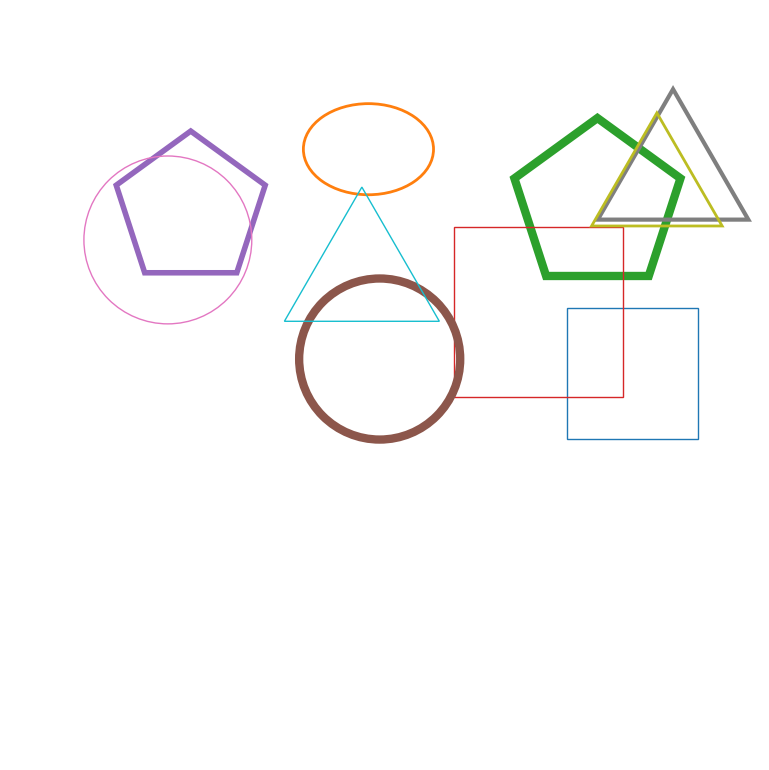[{"shape": "square", "thickness": 0.5, "radius": 0.43, "center": [0.822, 0.515]}, {"shape": "oval", "thickness": 1, "radius": 0.42, "center": [0.479, 0.806]}, {"shape": "pentagon", "thickness": 3, "radius": 0.57, "center": [0.776, 0.733]}, {"shape": "square", "thickness": 0.5, "radius": 0.55, "center": [0.699, 0.595]}, {"shape": "pentagon", "thickness": 2, "radius": 0.51, "center": [0.248, 0.728]}, {"shape": "circle", "thickness": 3, "radius": 0.52, "center": [0.493, 0.534]}, {"shape": "circle", "thickness": 0.5, "radius": 0.55, "center": [0.218, 0.688]}, {"shape": "triangle", "thickness": 1.5, "radius": 0.56, "center": [0.874, 0.771]}, {"shape": "triangle", "thickness": 1, "radius": 0.49, "center": [0.853, 0.755]}, {"shape": "triangle", "thickness": 0.5, "radius": 0.58, "center": [0.47, 0.641]}]